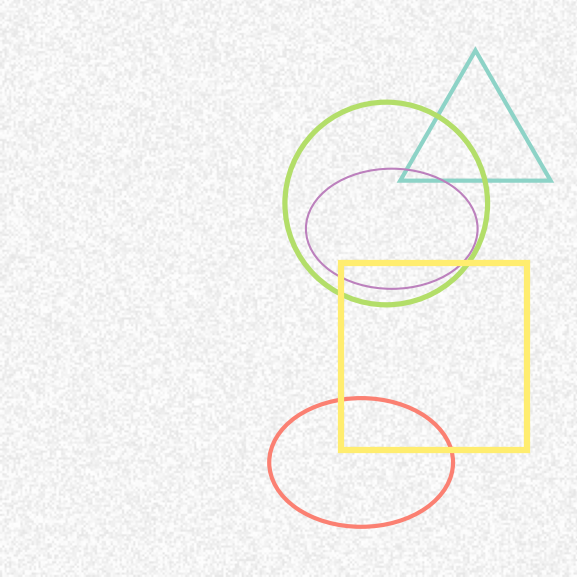[{"shape": "triangle", "thickness": 2, "radius": 0.75, "center": [0.823, 0.761]}, {"shape": "oval", "thickness": 2, "radius": 0.8, "center": [0.625, 0.198]}, {"shape": "circle", "thickness": 2.5, "radius": 0.88, "center": [0.669, 0.647]}, {"shape": "oval", "thickness": 1, "radius": 0.74, "center": [0.678, 0.603]}, {"shape": "square", "thickness": 3, "radius": 0.81, "center": [0.751, 0.382]}]